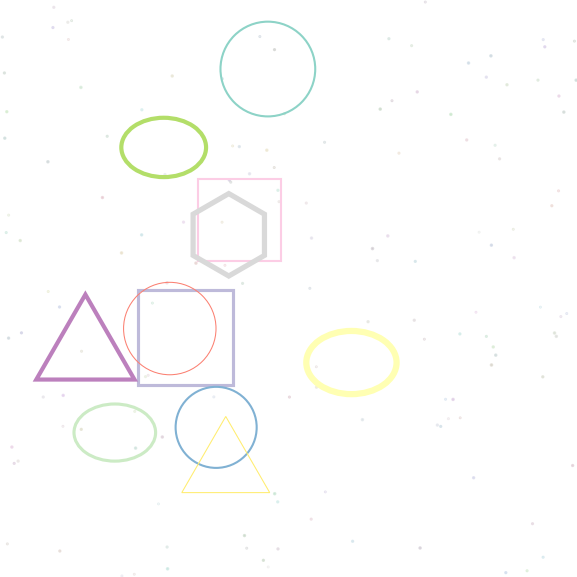[{"shape": "circle", "thickness": 1, "radius": 0.41, "center": [0.464, 0.88]}, {"shape": "oval", "thickness": 3, "radius": 0.39, "center": [0.609, 0.371]}, {"shape": "square", "thickness": 1.5, "radius": 0.41, "center": [0.321, 0.415]}, {"shape": "circle", "thickness": 0.5, "radius": 0.4, "center": [0.294, 0.43]}, {"shape": "circle", "thickness": 1, "radius": 0.35, "center": [0.374, 0.259]}, {"shape": "oval", "thickness": 2, "radius": 0.37, "center": [0.283, 0.744]}, {"shape": "square", "thickness": 1, "radius": 0.36, "center": [0.415, 0.618]}, {"shape": "hexagon", "thickness": 2.5, "radius": 0.36, "center": [0.396, 0.593]}, {"shape": "triangle", "thickness": 2, "radius": 0.49, "center": [0.148, 0.391]}, {"shape": "oval", "thickness": 1.5, "radius": 0.35, "center": [0.199, 0.25]}, {"shape": "triangle", "thickness": 0.5, "radius": 0.44, "center": [0.391, 0.19]}]